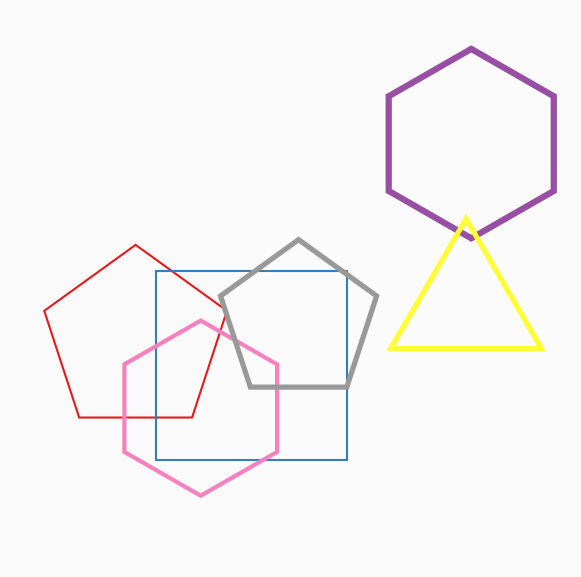[{"shape": "pentagon", "thickness": 1, "radius": 0.83, "center": [0.233, 0.41]}, {"shape": "square", "thickness": 1, "radius": 0.82, "center": [0.433, 0.366]}, {"shape": "hexagon", "thickness": 3, "radius": 0.82, "center": [0.811, 0.75]}, {"shape": "triangle", "thickness": 2.5, "radius": 0.75, "center": [0.802, 0.47]}, {"shape": "hexagon", "thickness": 2, "radius": 0.76, "center": [0.345, 0.292]}, {"shape": "pentagon", "thickness": 2.5, "radius": 0.71, "center": [0.514, 0.443]}]